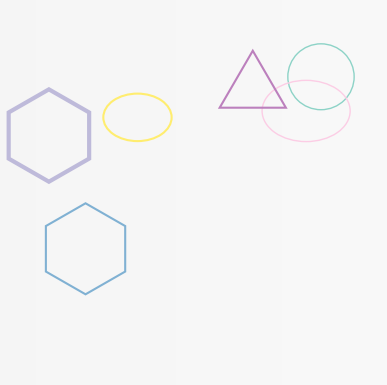[{"shape": "circle", "thickness": 1, "radius": 0.43, "center": [0.828, 0.801]}, {"shape": "hexagon", "thickness": 3, "radius": 0.6, "center": [0.126, 0.648]}, {"shape": "hexagon", "thickness": 1.5, "radius": 0.59, "center": [0.221, 0.354]}, {"shape": "oval", "thickness": 1, "radius": 0.57, "center": [0.79, 0.712]}, {"shape": "triangle", "thickness": 1.5, "radius": 0.49, "center": [0.652, 0.77]}, {"shape": "oval", "thickness": 1.5, "radius": 0.44, "center": [0.355, 0.695]}]